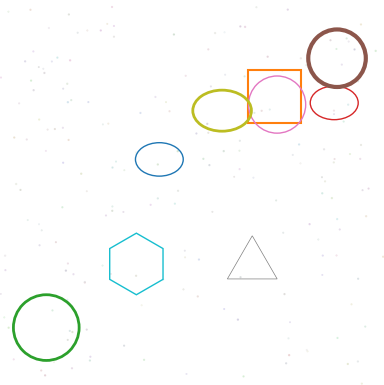[{"shape": "oval", "thickness": 1, "radius": 0.31, "center": [0.414, 0.586]}, {"shape": "square", "thickness": 1.5, "radius": 0.34, "center": [0.713, 0.75]}, {"shape": "circle", "thickness": 2, "radius": 0.43, "center": [0.12, 0.149]}, {"shape": "oval", "thickness": 1, "radius": 0.31, "center": [0.868, 0.733]}, {"shape": "circle", "thickness": 3, "radius": 0.37, "center": [0.875, 0.849]}, {"shape": "circle", "thickness": 1, "radius": 0.37, "center": [0.72, 0.728]}, {"shape": "triangle", "thickness": 0.5, "radius": 0.37, "center": [0.655, 0.313]}, {"shape": "oval", "thickness": 2, "radius": 0.38, "center": [0.577, 0.713]}, {"shape": "hexagon", "thickness": 1, "radius": 0.4, "center": [0.354, 0.314]}]